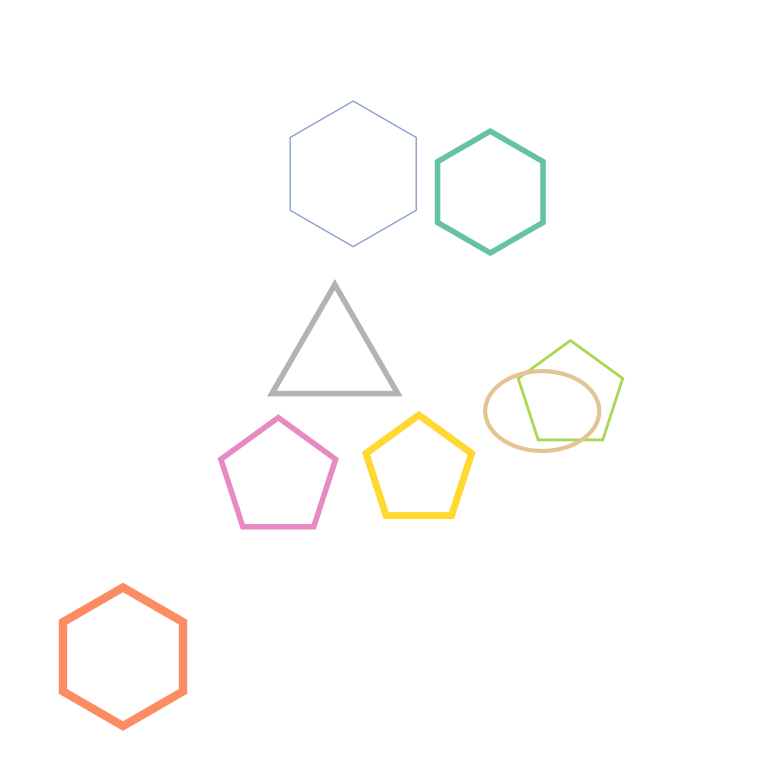[{"shape": "hexagon", "thickness": 2, "radius": 0.4, "center": [0.637, 0.751]}, {"shape": "hexagon", "thickness": 3, "radius": 0.45, "center": [0.16, 0.147]}, {"shape": "hexagon", "thickness": 0.5, "radius": 0.47, "center": [0.459, 0.774]}, {"shape": "pentagon", "thickness": 2, "radius": 0.39, "center": [0.361, 0.379]}, {"shape": "pentagon", "thickness": 1, "radius": 0.36, "center": [0.741, 0.486]}, {"shape": "pentagon", "thickness": 2.5, "radius": 0.36, "center": [0.544, 0.389]}, {"shape": "oval", "thickness": 1.5, "radius": 0.37, "center": [0.704, 0.466]}, {"shape": "triangle", "thickness": 2, "radius": 0.47, "center": [0.435, 0.536]}]